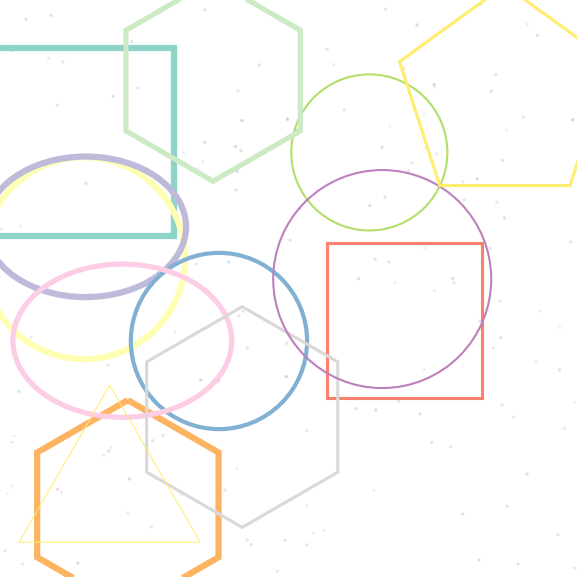[{"shape": "square", "thickness": 3, "radius": 0.81, "center": [0.138, 0.753]}, {"shape": "circle", "thickness": 3, "radius": 0.87, "center": [0.146, 0.552]}, {"shape": "oval", "thickness": 3, "radius": 0.87, "center": [0.148, 0.606]}, {"shape": "square", "thickness": 1.5, "radius": 0.67, "center": [0.7, 0.444]}, {"shape": "circle", "thickness": 2, "radius": 0.76, "center": [0.379, 0.409]}, {"shape": "hexagon", "thickness": 3, "radius": 0.91, "center": [0.221, 0.125]}, {"shape": "circle", "thickness": 1, "radius": 0.68, "center": [0.64, 0.735]}, {"shape": "oval", "thickness": 2.5, "radius": 0.95, "center": [0.212, 0.409]}, {"shape": "hexagon", "thickness": 1.5, "radius": 0.96, "center": [0.419, 0.277]}, {"shape": "circle", "thickness": 1, "radius": 0.94, "center": [0.662, 0.516]}, {"shape": "hexagon", "thickness": 2.5, "radius": 0.87, "center": [0.369, 0.86]}, {"shape": "pentagon", "thickness": 1.5, "radius": 0.96, "center": [0.874, 0.833]}, {"shape": "triangle", "thickness": 0.5, "radius": 0.91, "center": [0.19, 0.151]}]